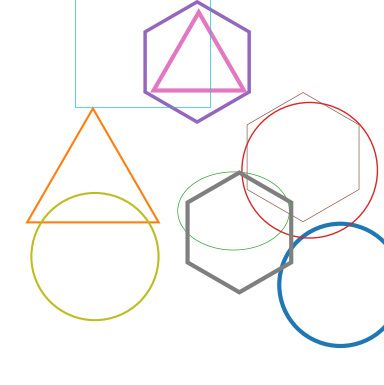[{"shape": "circle", "thickness": 3, "radius": 0.79, "center": [0.884, 0.26]}, {"shape": "triangle", "thickness": 1.5, "radius": 0.99, "center": [0.241, 0.521]}, {"shape": "oval", "thickness": 0.5, "radius": 0.72, "center": [0.607, 0.452]}, {"shape": "circle", "thickness": 1, "radius": 0.88, "center": [0.804, 0.558]}, {"shape": "hexagon", "thickness": 2.5, "radius": 0.78, "center": [0.512, 0.839]}, {"shape": "hexagon", "thickness": 0.5, "radius": 0.84, "center": [0.787, 0.592]}, {"shape": "triangle", "thickness": 3, "radius": 0.68, "center": [0.516, 0.833]}, {"shape": "hexagon", "thickness": 3, "radius": 0.78, "center": [0.622, 0.396]}, {"shape": "circle", "thickness": 1.5, "radius": 0.83, "center": [0.247, 0.334]}, {"shape": "square", "thickness": 0.5, "radius": 0.88, "center": [0.37, 0.897]}]